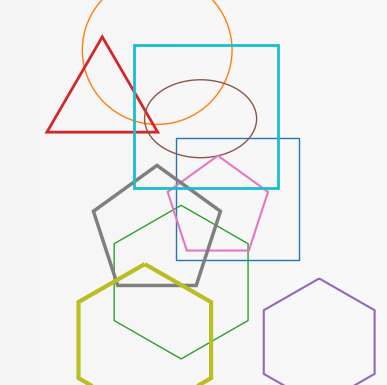[{"shape": "square", "thickness": 1, "radius": 0.79, "center": [0.612, 0.484]}, {"shape": "circle", "thickness": 1, "radius": 0.97, "center": [0.406, 0.87]}, {"shape": "hexagon", "thickness": 1, "radius": 1.0, "center": [0.467, 0.267]}, {"shape": "triangle", "thickness": 2, "radius": 0.83, "center": [0.264, 0.739]}, {"shape": "hexagon", "thickness": 1.5, "radius": 0.83, "center": [0.824, 0.112]}, {"shape": "oval", "thickness": 1, "radius": 0.72, "center": [0.518, 0.692]}, {"shape": "pentagon", "thickness": 1.5, "radius": 0.68, "center": [0.562, 0.459]}, {"shape": "pentagon", "thickness": 2.5, "radius": 0.86, "center": [0.405, 0.398]}, {"shape": "hexagon", "thickness": 3, "radius": 0.99, "center": [0.374, 0.117]}, {"shape": "square", "thickness": 2, "radius": 0.93, "center": [0.532, 0.698]}]